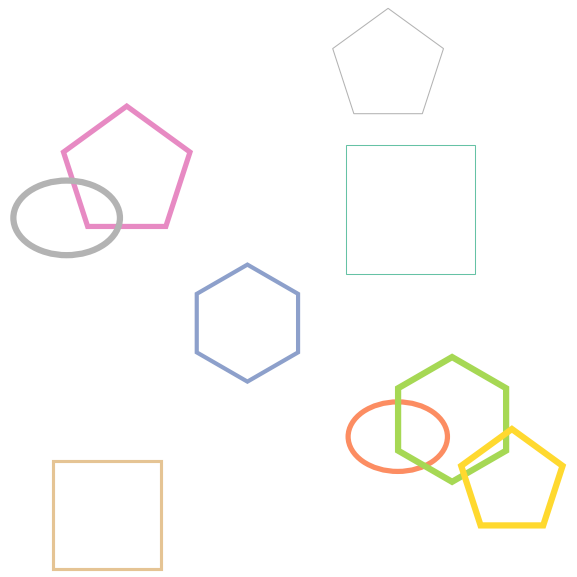[{"shape": "square", "thickness": 0.5, "radius": 0.56, "center": [0.71, 0.637]}, {"shape": "oval", "thickness": 2.5, "radius": 0.43, "center": [0.689, 0.243]}, {"shape": "hexagon", "thickness": 2, "radius": 0.51, "center": [0.428, 0.44]}, {"shape": "pentagon", "thickness": 2.5, "radius": 0.58, "center": [0.219, 0.7]}, {"shape": "hexagon", "thickness": 3, "radius": 0.54, "center": [0.783, 0.273]}, {"shape": "pentagon", "thickness": 3, "radius": 0.46, "center": [0.886, 0.164]}, {"shape": "square", "thickness": 1.5, "radius": 0.47, "center": [0.185, 0.107]}, {"shape": "oval", "thickness": 3, "radius": 0.46, "center": [0.115, 0.622]}, {"shape": "pentagon", "thickness": 0.5, "radius": 0.5, "center": [0.672, 0.884]}]